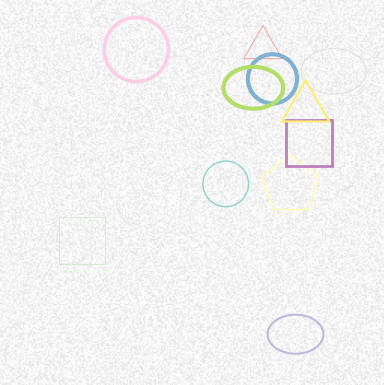[{"shape": "circle", "thickness": 1, "radius": 0.3, "center": [0.586, 0.522]}, {"shape": "pentagon", "thickness": 1, "radius": 0.39, "center": [0.754, 0.519]}, {"shape": "oval", "thickness": 1.5, "radius": 0.36, "center": [0.768, 0.132]}, {"shape": "triangle", "thickness": 0.5, "radius": 0.29, "center": [0.683, 0.876]}, {"shape": "circle", "thickness": 3, "radius": 0.32, "center": [0.708, 0.795]}, {"shape": "oval", "thickness": 3, "radius": 0.39, "center": [0.658, 0.772]}, {"shape": "circle", "thickness": 2.5, "radius": 0.42, "center": [0.354, 0.871]}, {"shape": "oval", "thickness": 0.5, "radius": 0.42, "center": [0.867, 0.815]}, {"shape": "square", "thickness": 2, "radius": 0.3, "center": [0.802, 0.629]}, {"shape": "square", "thickness": 0.5, "radius": 0.3, "center": [0.213, 0.375]}, {"shape": "triangle", "thickness": 1.5, "radius": 0.36, "center": [0.794, 0.72]}]